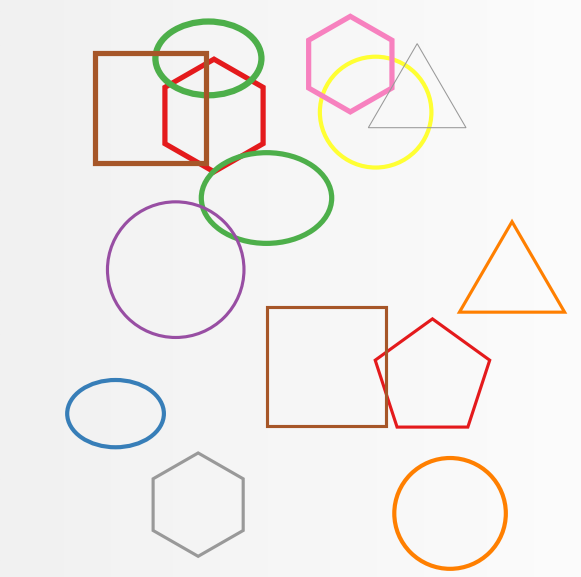[{"shape": "hexagon", "thickness": 2.5, "radius": 0.49, "center": [0.368, 0.799]}, {"shape": "pentagon", "thickness": 1.5, "radius": 0.52, "center": [0.744, 0.343]}, {"shape": "oval", "thickness": 2, "radius": 0.42, "center": [0.199, 0.283]}, {"shape": "oval", "thickness": 2.5, "radius": 0.56, "center": [0.458, 0.656]}, {"shape": "oval", "thickness": 3, "radius": 0.46, "center": [0.359, 0.898]}, {"shape": "circle", "thickness": 1.5, "radius": 0.59, "center": [0.302, 0.532]}, {"shape": "triangle", "thickness": 1.5, "radius": 0.52, "center": [0.881, 0.511]}, {"shape": "circle", "thickness": 2, "radius": 0.48, "center": [0.774, 0.11]}, {"shape": "circle", "thickness": 2, "radius": 0.48, "center": [0.646, 0.805]}, {"shape": "square", "thickness": 2.5, "radius": 0.48, "center": [0.259, 0.812]}, {"shape": "square", "thickness": 1.5, "radius": 0.51, "center": [0.561, 0.365]}, {"shape": "hexagon", "thickness": 2.5, "radius": 0.41, "center": [0.603, 0.888]}, {"shape": "hexagon", "thickness": 1.5, "radius": 0.45, "center": [0.341, 0.125]}, {"shape": "triangle", "thickness": 0.5, "radius": 0.49, "center": [0.718, 0.827]}]